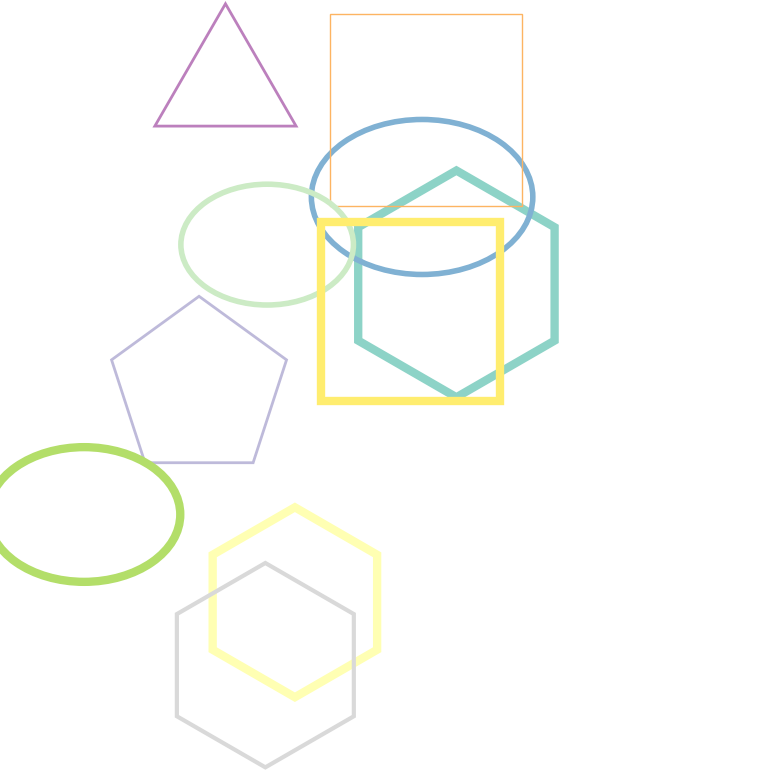[{"shape": "hexagon", "thickness": 3, "radius": 0.74, "center": [0.593, 0.631]}, {"shape": "hexagon", "thickness": 3, "radius": 0.62, "center": [0.383, 0.218]}, {"shape": "pentagon", "thickness": 1, "radius": 0.6, "center": [0.258, 0.496]}, {"shape": "oval", "thickness": 2, "radius": 0.72, "center": [0.548, 0.744]}, {"shape": "square", "thickness": 0.5, "radius": 0.62, "center": [0.553, 0.857]}, {"shape": "oval", "thickness": 3, "radius": 0.62, "center": [0.109, 0.332]}, {"shape": "hexagon", "thickness": 1.5, "radius": 0.66, "center": [0.345, 0.136]}, {"shape": "triangle", "thickness": 1, "radius": 0.53, "center": [0.293, 0.889]}, {"shape": "oval", "thickness": 2, "radius": 0.56, "center": [0.347, 0.682]}, {"shape": "square", "thickness": 3, "radius": 0.58, "center": [0.533, 0.596]}]